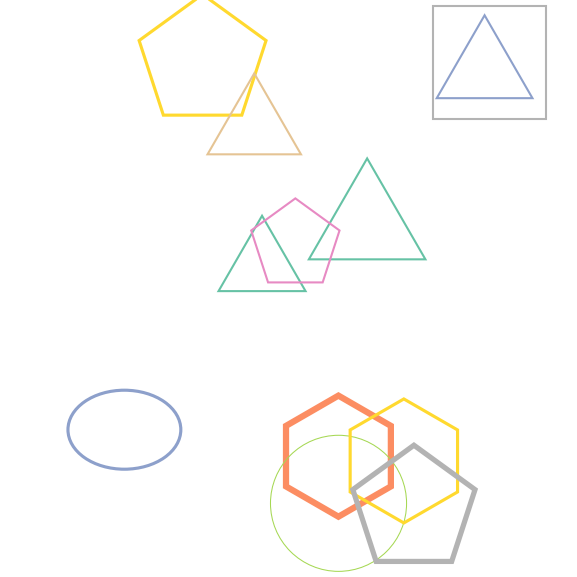[{"shape": "triangle", "thickness": 1, "radius": 0.58, "center": [0.636, 0.608]}, {"shape": "triangle", "thickness": 1, "radius": 0.43, "center": [0.454, 0.539]}, {"shape": "hexagon", "thickness": 3, "radius": 0.52, "center": [0.586, 0.209]}, {"shape": "triangle", "thickness": 1, "radius": 0.48, "center": [0.839, 0.877]}, {"shape": "oval", "thickness": 1.5, "radius": 0.49, "center": [0.215, 0.255]}, {"shape": "pentagon", "thickness": 1, "radius": 0.4, "center": [0.511, 0.575]}, {"shape": "circle", "thickness": 0.5, "radius": 0.59, "center": [0.586, 0.128]}, {"shape": "pentagon", "thickness": 1.5, "radius": 0.58, "center": [0.351, 0.893]}, {"shape": "hexagon", "thickness": 1.5, "radius": 0.54, "center": [0.699, 0.201]}, {"shape": "triangle", "thickness": 1, "radius": 0.47, "center": [0.44, 0.779]}, {"shape": "square", "thickness": 1, "radius": 0.49, "center": [0.847, 0.891]}, {"shape": "pentagon", "thickness": 2.5, "radius": 0.56, "center": [0.717, 0.117]}]